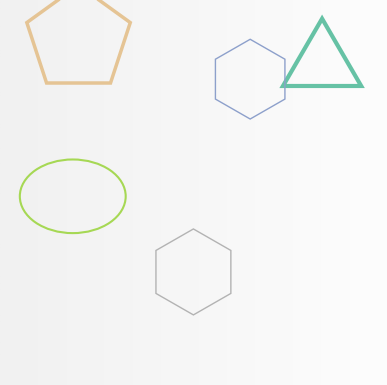[{"shape": "triangle", "thickness": 3, "radius": 0.58, "center": [0.831, 0.835]}, {"shape": "hexagon", "thickness": 1, "radius": 0.52, "center": [0.646, 0.794]}, {"shape": "oval", "thickness": 1.5, "radius": 0.68, "center": [0.188, 0.49]}, {"shape": "pentagon", "thickness": 2.5, "radius": 0.7, "center": [0.203, 0.898]}, {"shape": "hexagon", "thickness": 1, "radius": 0.56, "center": [0.499, 0.294]}]